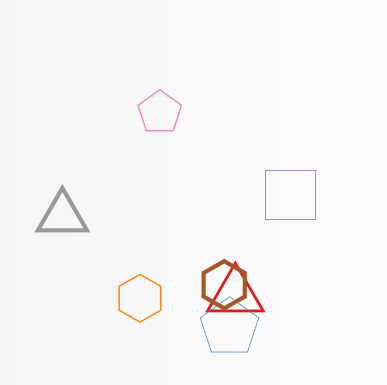[{"shape": "triangle", "thickness": 2, "radius": 0.41, "center": [0.607, 0.234]}, {"shape": "pentagon", "thickness": 0.5, "radius": 0.4, "center": [0.592, 0.15]}, {"shape": "square", "thickness": 0.5, "radius": 0.32, "center": [0.748, 0.495]}, {"shape": "hexagon", "thickness": 1, "radius": 0.31, "center": [0.361, 0.225]}, {"shape": "hexagon", "thickness": 3, "radius": 0.31, "center": [0.579, 0.26]}, {"shape": "pentagon", "thickness": 1, "radius": 0.29, "center": [0.412, 0.708]}, {"shape": "triangle", "thickness": 3, "radius": 0.37, "center": [0.161, 0.438]}]